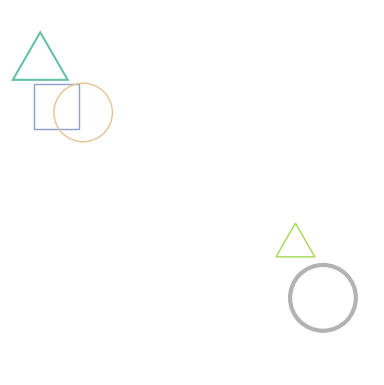[{"shape": "triangle", "thickness": 1.5, "radius": 0.41, "center": [0.105, 0.834]}, {"shape": "square", "thickness": 1, "radius": 0.3, "center": [0.147, 0.723]}, {"shape": "triangle", "thickness": 1, "radius": 0.29, "center": [0.767, 0.362]}, {"shape": "circle", "thickness": 1, "radius": 0.38, "center": [0.216, 0.708]}, {"shape": "circle", "thickness": 3, "radius": 0.43, "center": [0.839, 0.226]}]